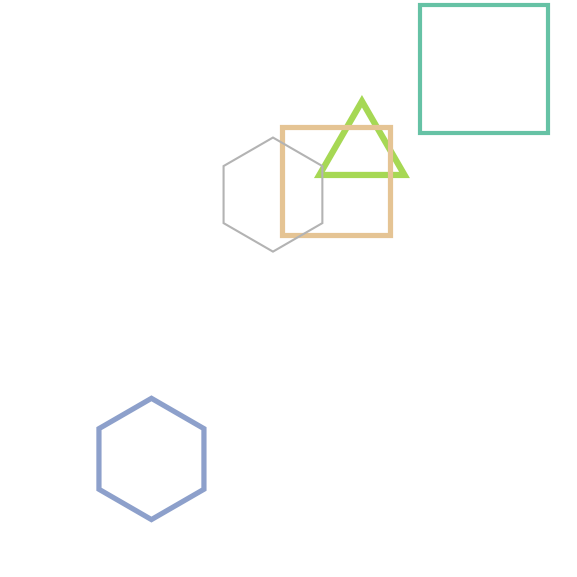[{"shape": "square", "thickness": 2, "radius": 0.55, "center": [0.838, 0.879]}, {"shape": "hexagon", "thickness": 2.5, "radius": 0.52, "center": [0.262, 0.204]}, {"shape": "triangle", "thickness": 3, "radius": 0.43, "center": [0.627, 0.739]}, {"shape": "square", "thickness": 2.5, "radius": 0.47, "center": [0.582, 0.686]}, {"shape": "hexagon", "thickness": 1, "radius": 0.49, "center": [0.473, 0.662]}]